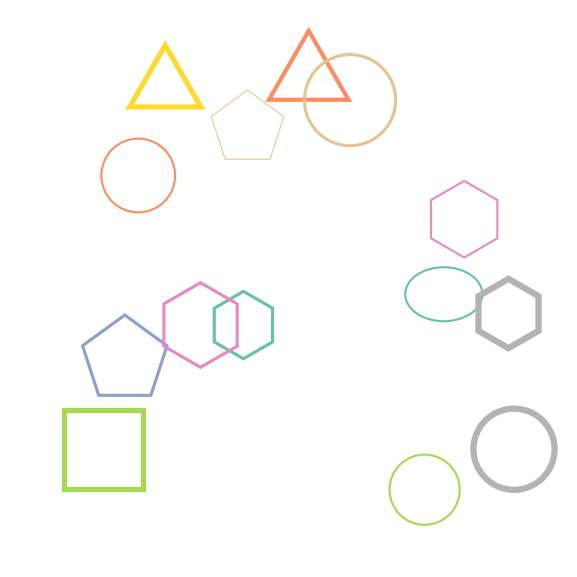[{"shape": "oval", "thickness": 1, "radius": 0.33, "center": [0.769, 0.49]}, {"shape": "hexagon", "thickness": 1.5, "radius": 0.29, "center": [0.422, 0.436]}, {"shape": "triangle", "thickness": 2, "radius": 0.4, "center": [0.535, 0.866]}, {"shape": "circle", "thickness": 1, "radius": 0.32, "center": [0.239, 0.695]}, {"shape": "pentagon", "thickness": 1.5, "radius": 0.38, "center": [0.216, 0.377]}, {"shape": "hexagon", "thickness": 1, "radius": 0.33, "center": [0.804, 0.62]}, {"shape": "hexagon", "thickness": 1.5, "radius": 0.37, "center": [0.347, 0.436]}, {"shape": "circle", "thickness": 1, "radius": 0.3, "center": [0.735, 0.151]}, {"shape": "square", "thickness": 2.5, "radius": 0.34, "center": [0.179, 0.221]}, {"shape": "triangle", "thickness": 2.5, "radius": 0.36, "center": [0.286, 0.85]}, {"shape": "circle", "thickness": 1.5, "radius": 0.39, "center": [0.606, 0.826]}, {"shape": "pentagon", "thickness": 0.5, "radius": 0.33, "center": [0.429, 0.777]}, {"shape": "circle", "thickness": 3, "radius": 0.35, "center": [0.89, 0.221]}, {"shape": "hexagon", "thickness": 3, "radius": 0.3, "center": [0.881, 0.456]}]